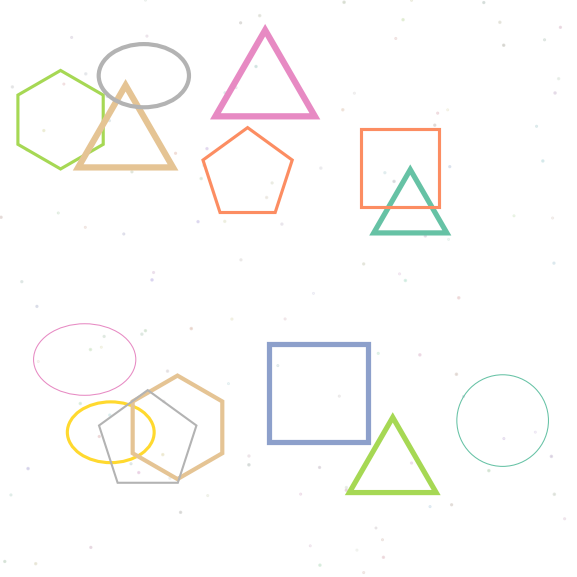[{"shape": "circle", "thickness": 0.5, "radius": 0.4, "center": [0.87, 0.271]}, {"shape": "triangle", "thickness": 2.5, "radius": 0.37, "center": [0.71, 0.632]}, {"shape": "pentagon", "thickness": 1.5, "radius": 0.41, "center": [0.429, 0.697]}, {"shape": "square", "thickness": 1.5, "radius": 0.34, "center": [0.692, 0.708]}, {"shape": "square", "thickness": 2.5, "radius": 0.43, "center": [0.552, 0.319]}, {"shape": "oval", "thickness": 0.5, "radius": 0.44, "center": [0.147, 0.377]}, {"shape": "triangle", "thickness": 3, "radius": 0.5, "center": [0.459, 0.847]}, {"shape": "hexagon", "thickness": 1.5, "radius": 0.43, "center": [0.105, 0.792]}, {"shape": "triangle", "thickness": 2.5, "radius": 0.43, "center": [0.68, 0.19]}, {"shape": "oval", "thickness": 1.5, "radius": 0.38, "center": [0.192, 0.251]}, {"shape": "triangle", "thickness": 3, "radius": 0.47, "center": [0.217, 0.757]}, {"shape": "hexagon", "thickness": 2, "radius": 0.45, "center": [0.307, 0.259]}, {"shape": "pentagon", "thickness": 1, "radius": 0.44, "center": [0.256, 0.235]}, {"shape": "oval", "thickness": 2, "radius": 0.39, "center": [0.249, 0.868]}]